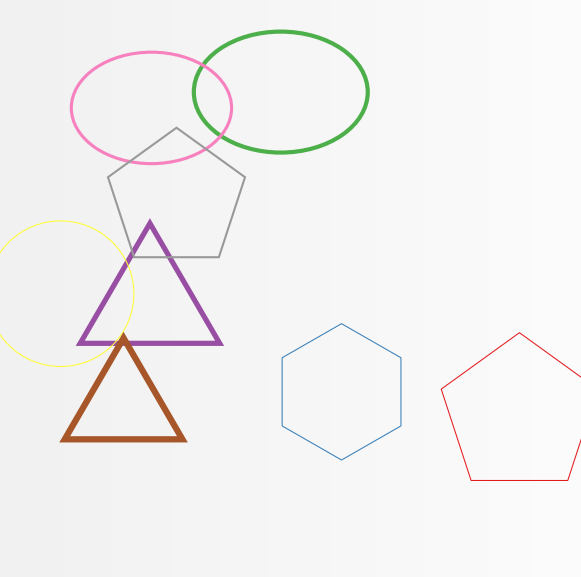[{"shape": "pentagon", "thickness": 0.5, "radius": 0.71, "center": [0.894, 0.282]}, {"shape": "hexagon", "thickness": 0.5, "radius": 0.59, "center": [0.588, 0.321]}, {"shape": "oval", "thickness": 2, "radius": 0.75, "center": [0.483, 0.84]}, {"shape": "triangle", "thickness": 2.5, "radius": 0.69, "center": [0.258, 0.474]}, {"shape": "circle", "thickness": 0.5, "radius": 0.63, "center": [0.104, 0.491]}, {"shape": "triangle", "thickness": 3, "radius": 0.58, "center": [0.213, 0.297]}, {"shape": "oval", "thickness": 1.5, "radius": 0.69, "center": [0.261, 0.812]}, {"shape": "pentagon", "thickness": 1, "radius": 0.62, "center": [0.304, 0.654]}]